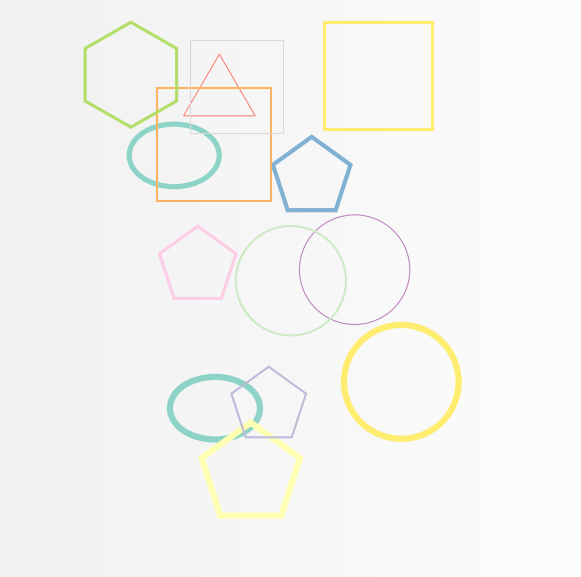[{"shape": "oval", "thickness": 3, "radius": 0.39, "center": [0.37, 0.292]}, {"shape": "oval", "thickness": 2.5, "radius": 0.39, "center": [0.3, 0.73]}, {"shape": "pentagon", "thickness": 3, "radius": 0.45, "center": [0.431, 0.178]}, {"shape": "pentagon", "thickness": 1, "radius": 0.34, "center": [0.462, 0.297]}, {"shape": "triangle", "thickness": 0.5, "radius": 0.36, "center": [0.377, 0.834]}, {"shape": "pentagon", "thickness": 2, "radius": 0.35, "center": [0.536, 0.692]}, {"shape": "square", "thickness": 1, "radius": 0.49, "center": [0.368, 0.749]}, {"shape": "hexagon", "thickness": 1.5, "radius": 0.45, "center": [0.225, 0.87]}, {"shape": "pentagon", "thickness": 1.5, "radius": 0.35, "center": [0.34, 0.538]}, {"shape": "square", "thickness": 0.5, "radius": 0.4, "center": [0.407, 0.849]}, {"shape": "circle", "thickness": 0.5, "radius": 0.47, "center": [0.61, 0.532]}, {"shape": "circle", "thickness": 1, "radius": 0.47, "center": [0.5, 0.513]}, {"shape": "circle", "thickness": 3, "radius": 0.49, "center": [0.69, 0.338]}, {"shape": "square", "thickness": 1.5, "radius": 0.47, "center": [0.65, 0.868]}]